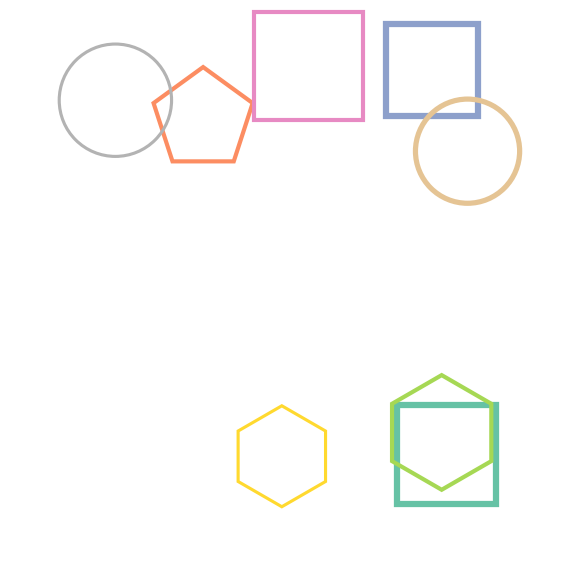[{"shape": "square", "thickness": 3, "radius": 0.43, "center": [0.773, 0.212]}, {"shape": "pentagon", "thickness": 2, "radius": 0.45, "center": [0.352, 0.793]}, {"shape": "square", "thickness": 3, "radius": 0.4, "center": [0.749, 0.878]}, {"shape": "square", "thickness": 2, "radius": 0.47, "center": [0.534, 0.885]}, {"shape": "hexagon", "thickness": 2, "radius": 0.5, "center": [0.765, 0.25]}, {"shape": "hexagon", "thickness": 1.5, "radius": 0.44, "center": [0.488, 0.209]}, {"shape": "circle", "thickness": 2.5, "radius": 0.45, "center": [0.81, 0.737]}, {"shape": "circle", "thickness": 1.5, "radius": 0.49, "center": [0.2, 0.826]}]